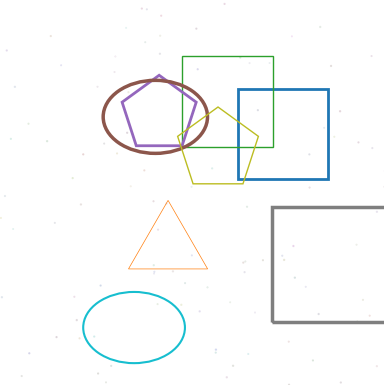[{"shape": "square", "thickness": 2, "radius": 0.59, "center": [0.735, 0.652]}, {"shape": "triangle", "thickness": 0.5, "radius": 0.59, "center": [0.437, 0.361]}, {"shape": "square", "thickness": 1, "radius": 0.59, "center": [0.591, 0.738]}, {"shape": "pentagon", "thickness": 2, "radius": 0.51, "center": [0.413, 0.703]}, {"shape": "oval", "thickness": 2.5, "radius": 0.68, "center": [0.403, 0.696]}, {"shape": "square", "thickness": 2.5, "radius": 0.74, "center": [0.855, 0.312]}, {"shape": "pentagon", "thickness": 1, "radius": 0.55, "center": [0.566, 0.612]}, {"shape": "oval", "thickness": 1.5, "radius": 0.66, "center": [0.348, 0.149]}]